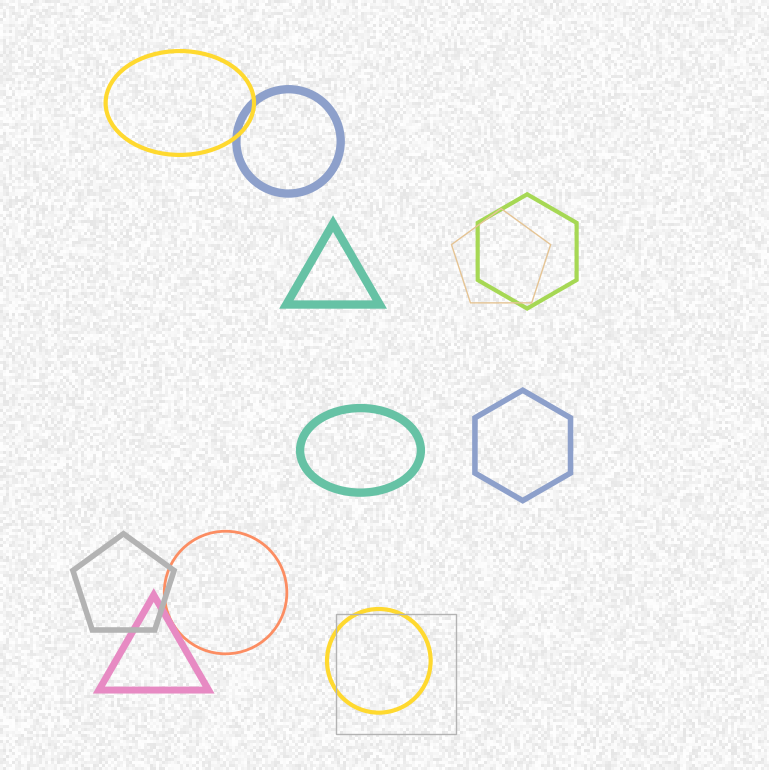[{"shape": "triangle", "thickness": 3, "radius": 0.35, "center": [0.433, 0.64]}, {"shape": "oval", "thickness": 3, "radius": 0.39, "center": [0.468, 0.415]}, {"shape": "circle", "thickness": 1, "radius": 0.4, "center": [0.293, 0.23]}, {"shape": "circle", "thickness": 3, "radius": 0.34, "center": [0.375, 0.816]}, {"shape": "hexagon", "thickness": 2, "radius": 0.36, "center": [0.679, 0.421]}, {"shape": "triangle", "thickness": 2.5, "radius": 0.41, "center": [0.2, 0.145]}, {"shape": "hexagon", "thickness": 1.5, "radius": 0.37, "center": [0.685, 0.673]}, {"shape": "circle", "thickness": 1.5, "radius": 0.34, "center": [0.492, 0.142]}, {"shape": "oval", "thickness": 1.5, "radius": 0.48, "center": [0.234, 0.866]}, {"shape": "pentagon", "thickness": 0.5, "radius": 0.34, "center": [0.651, 0.661]}, {"shape": "square", "thickness": 0.5, "radius": 0.39, "center": [0.514, 0.125]}, {"shape": "pentagon", "thickness": 2, "radius": 0.35, "center": [0.16, 0.238]}]